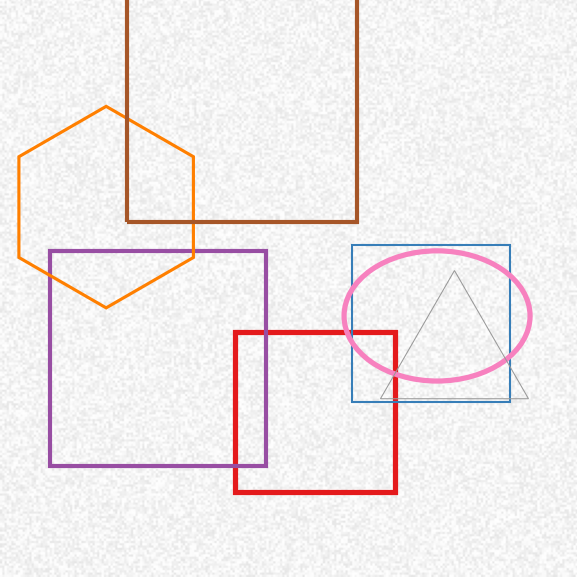[{"shape": "square", "thickness": 2.5, "radius": 0.69, "center": [0.546, 0.285]}, {"shape": "square", "thickness": 1, "radius": 0.68, "center": [0.746, 0.439]}, {"shape": "square", "thickness": 2, "radius": 0.93, "center": [0.273, 0.378]}, {"shape": "hexagon", "thickness": 1.5, "radius": 0.87, "center": [0.184, 0.641]}, {"shape": "square", "thickness": 2, "radius": 0.99, "center": [0.419, 0.814]}, {"shape": "oval", "thickness": 2.5, "radius": 0.81, "center": [0.757, 0.452]}, {"shape": "triangle", "thickness": 0.5, "radius": 0.74, "center": [0.787, 0.383]}]